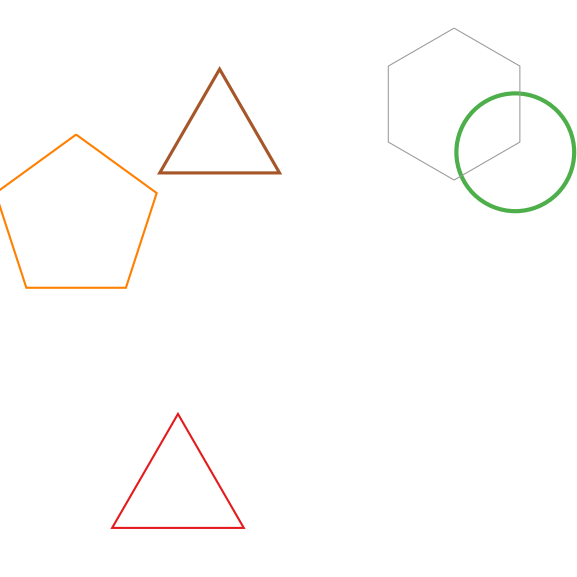[{"shape": "triangle", "thickness": 1, "radius": 0.66, "center": [0.308, 0.151]}, {"shape": "circle", "thickness": 2, "radius": 0.51, "center": [0.892, 0.735]}, {"shape": "pentagon", "thickness": 1, "radius": 0.73, "center": [0.132, 0.619]}, {"shape": "triangle", "thickness": 1.5, "radius": 0.6, "center": [0.38, 0.76]}, {"shape": "hexagon", "thickness": 0.5, "radius": 0.66, "center": [0.786, 0.819]}]